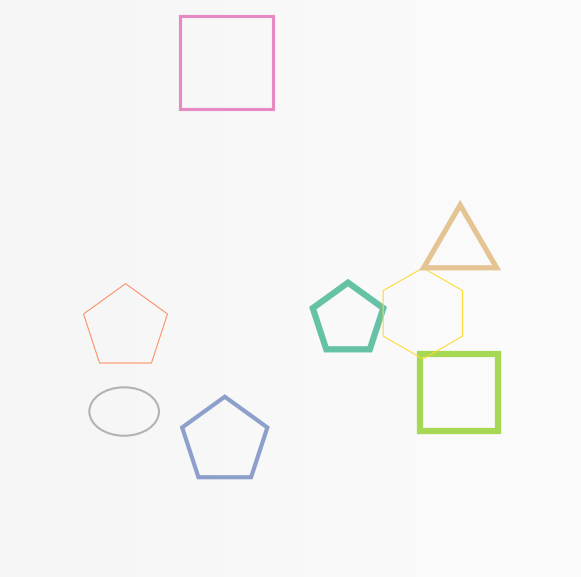[{"shape": "pentagon", "thickness": 3, "radius": 0.32, "center": [0.599, 0.446]}, {"shape": "pentagon", "thickness": 0.5, "radius": 0.38, "center": [0.216, 0.432]}, {"shape": "pentagon", "thickness": 2, "radius": 0.39, "center": [0.387, 0.235]}, {"shape": "square", "thickness": 1.5, "radius": 0.4, "center": [0.39, 0.891]}, {"shape": "square", "thickness": 3, "radius": 0.33, "center": [0.789, 0.319]}, {"shape": "hexagon", "thickness": 0.5, "radius": 0.39, "center": [0.728, 0.456]}, {"shape": "triangle", "thickness": 2.5, "radius": 0.36, "center": [0.792, 0.572]}, {"shape": "oval", "thickness": 1, "radius": 0.3, "center": [0.214, 0.287]}]